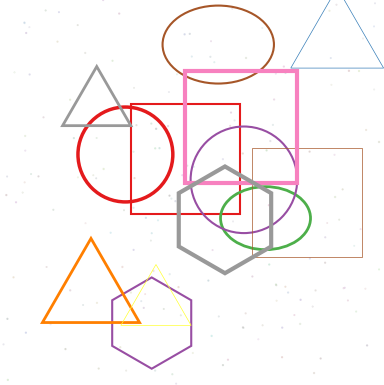[{"shape": "square", "thickness": 1.5, "radius": 0.71, "center": [0.483, 0.587]}, {"shape": "circle", "thickness": 2.5, "radius": 0.62, "center": [0.326, 0.599]}, {"shape": "triangle", "thickness": 0.5, "radius": 0.7, "center": [0.876, 0.893]}, {"shape": "oval", "thickness": 2, "radius": 0.58, "center": [0.69, 0.433]}, {"shape": "circle", "thickness": 1.5, "radius": 0.69, "center": [0.634, 0.533]}, {"shape": "hexagon", "thickness": 1.5, "radius": 0.59, "center": [0.394, 0.161]}, {"shape": "triangle", "thickness": 2, "radius": 0.73, "center": [0.236, 0.235]}, {"shape": "triangle", "thickness": 0.5, "radius": 0.53, "center": [0.405, 0.208]}, {"shape": "square", "thickness": 0.5, "radius": 0.71, "center": [0.798, 0.474]}, {"shape": "oval", "thickness": 1.5, "radius": 0.72, "center": [0.567, 0.884]}, {"shape": "square", "thickness": 3, "radius": 0.73, "center": [0.625, 0.671]}, {"shape": "triangle", "thickness": 2, "radius": 0.51, "center": [0.251, 0.725]}, {"shape": "hexagon", "thickness": 3, "radius": 0.69, "center": [0.584, 0.429]}]